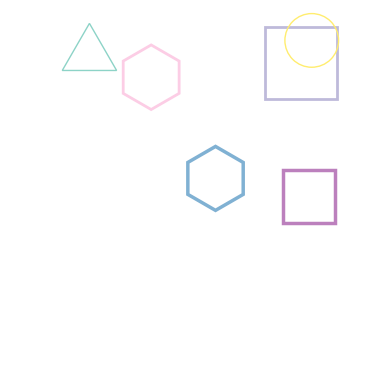[{"shape": "triangle", "thickness": 1, "radius": 0.41, "center": [0.232, 0.858]}, {"shape": "square", "thickness": 2, "radius": 0.47, "center": [0.782, 0.836]}, {"shape": "hexagon", "thickness": 2.5, "radius": 0.42, "center": [0.56, 0.537]}, {"shape": "hexagon", "thickness": 2, "radius": 0.42, "center": [0.393, 0.799]}, {"shape": "square", "thickness": 2.5, "radius": 0.34, "center": [0.803, 0.489]}, {"shape": "circle", "thickness": 1, "radius": 0.35, "center": [0.81, 0.895]}]